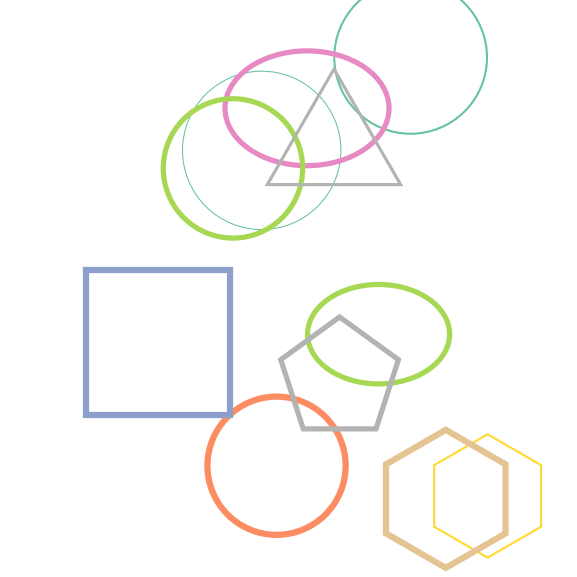[{"shape": "circle", "thickness": 1, "radius": 0.66, "center": [0.711, 0.9]}, {"shape": "circle", "thickness": 0.5, "radius": 0.69, "center": [0.453, 0.739]}, {"shape": "circle", "thickness": 3, "radius": 0.6, "center": [0.479, 0.193]}, {"shape": "square", "thickness": 3, "radius": 0.62, "center": [0.274, 0.406]}, {"shape": "oval", "thickness": 2.5, "radius": 0.71, "center": [0.532, 0.812]}, {"shape": "oval", "thickness": 2.5, "radius": 0.61, "center": [0.656, 0.42]}, {"shape": "circle", "thickness": 2.5, "radius": 0.6, "center": [0.403, 0.708]}, {"shape": "hexagon", "thickness": 1, "radius": 0.53, "center": [0.844, 0.14]}, {"shape": "hexagon", "thickness": 3, "radius": 0.6, "center": [0.772, 0.135]}, {"shape": "pentagon", "thickness": 2.5, "radius": 0.54, "center": [0.588, 0.343]}, {"shape": "triangle", "thickness": 1.5, "radius": 0.67, "center": [0.578, 0.746]}]